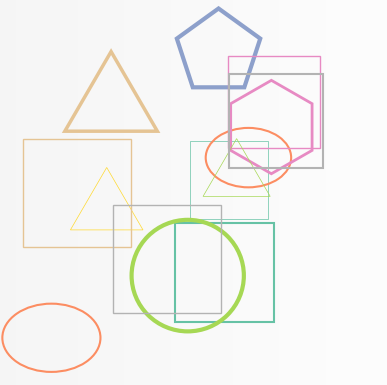[{"shape": "square", "thickness": 1.5, "radius": 0.64, "center": [0.579, 0.293]}, {"shape": "square", "thickness": 0.5, "radius": 0.5, "center": [0.59, 0.533]}, {"shape": "oval", "thickness": 1.5, "radius": 0.63, "center": [0.133, 0.123]}, {"shape": "oval", "thickness": 1.5, "radius": 0.55, "center": [0.641, 0.591]}, {"shape": "pentagon", "thickness": 3, "radius": 0.57, "center": [0.564, 0.865]}, {"shape": "square", "thickness": 1, "radius": 0.6, "center": [0.707, 0.735]}, {"shape": "hexagon", "thickness": 2, "radius": 0.61, "center": [0.7, 0.67]}, {"shape": "circle", "thickness": 3, "radius": 0.72, "center": [0.484, 0.284]}, {"shape": "triangle", "thickness": 0.5, "radius": 0.5, "center": [0.611, 0.54]}, {"shape": "triangle", "thickness": 0.5, "radius": 0.54, "center": [0.275, 0.457]}, {"shape": "square", "thickness": 1, "radius": 0.7, "center": [0.198, 0.5]}, {"shape": "triangle", "thickness": 2.5, "radius": 0.69, "center": [0.287, 0.728]}, {"shape": "square", "thickness": 1.5, "radius": 0.61, "center": [0.713, 0.686]}, {"shape": "square", "thickness": 1, "radius": 0.7, "center": [0.431, 0.327]}]